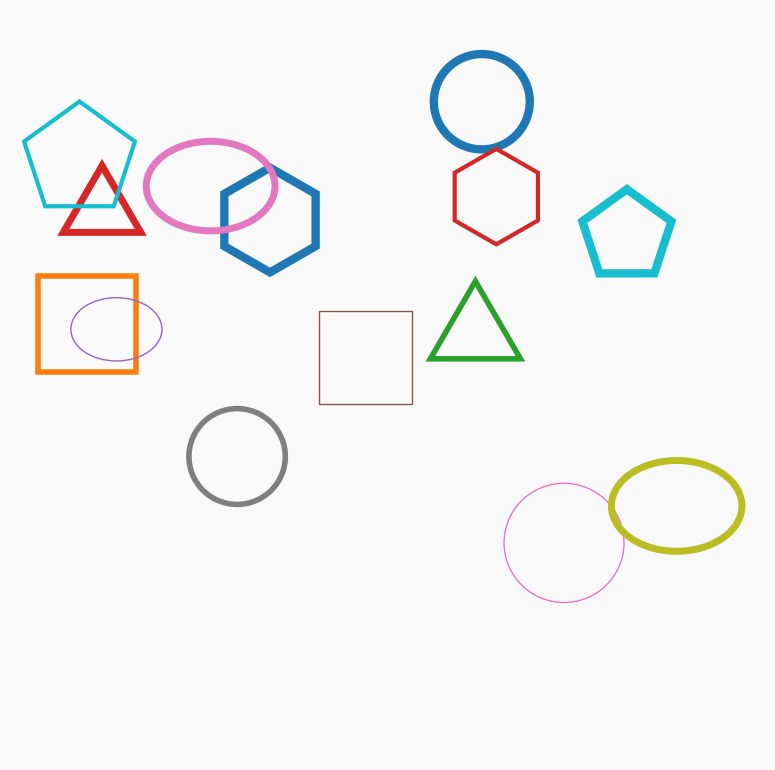[{"shape": "circle", "thickness": 3, "radius": 0.31, "center": [0.622, 0.868]}, {"shape": "hexagon", "thickness": 3, "radius": 0.34, "center": [0.348, 0.714]}, {"shape": "square", "thickness": 2, "radius": 0.31, "center": [0.112, 0.579]}, {"shape": "triangle", "thickness": 2, "radius": 0.34, "center": [0.613, 0.568]}, {"shape": "hexagon", "thickness": 1.5, "radius": 0.31, "center": [0.64, 0.745]}, {"shape": "triangle", "thickness": 2.5, "radius": 0.29, "center": [0.132, 0.727]}, {"shape": "oval", "thickness": 0.5, "radius": 0.29, "center": [0.15, 0.572]}, {"shape": "square", "thickness": 0.5, "radius": 0.3, "center": [0.472, 0.536]}, {"shape": "oval", "thickness": 2.5, "radius": 0.42, "center": [0.272, 0.758]}, {"shape": "circle", "thickness": 0.5, "radius": 0.39, "center": [0.728, 0.295]}, {"shape": "circle", "thickness": 2, "radius": 0.31, "center": [0.306, 0.407]}, {"shape": "oval", "thickness": 2.5, "radius": 0.42, "center": [0.873, 0.343]}, {"shape": "pentagon", "thickness": 3, "radius": 0.3, "center": [0.809, 0.694]}, {"shape": "pentagon", "thickness": 1.5, "radius": 0.38, "center": [0.103, 0.793]}]